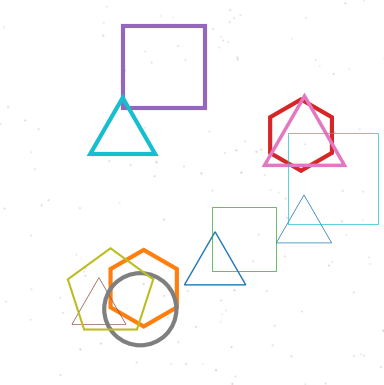[{"shape": "triangle", "thickness": 1, "radius": 0.46, "center": [0.559, 0.306]}, {"shape": "triangle", "thickness": 0.5, "radius": 0.42, "center": [0.79, 0.411]}, {"shape": "hexagon", "thickness": 3, "radius": 0.5, "center": [0.373, 0.251]}, {"shape": "square", "thickness": 0.5, "radius": 0.42, "center": [0.635, 0.378]}, {"shape": "hexagon", "thickness": 3, "radius": 0.46, "center": [0.782, 0.649]}, {"shape": "square", "thickness": 3, "radius": 0.53, "center": [0.426, 0.825]}, {"shape": "triangle", "thickness": 0.5, "radius": 0.41, "center": [0.257, 0.198]}, {"shape": "triangle", "thickness": 2.5, "radius": 0.6, "center": [0.791, 0.63]}, {"shape": "circle", "thickness": 3, "radius": 0.47, "center": [0.364, 0.197]}, {"shape": "pentagon", "thickness": 1.5, "radius": 0.58, "center": [0.287, 0.238]}, {"shape": "square", "thickness": 0.5, "radius": 0.59, "center": [0.865, 0.537]}, {"shape": "triangle", "thickness": 3, "radius": 0.49, "center": [0.319, 0.649]}]